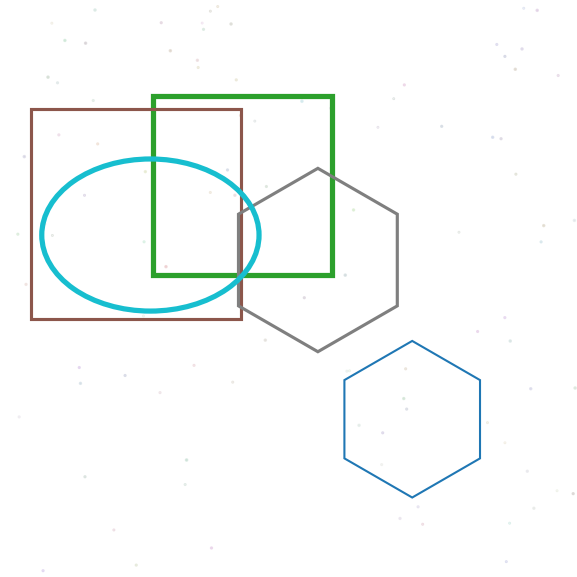[{"shape": "hexagon", "thickness": 1, "radius": 0.68, "center": [0.714, 0.273]}, {"shape": "square", "thickness": 2.5, "radius": 0.78, "center": [0.42, 0.678]}, {"shape": "square", "thickness": 1.5, "radius": 0.91, "center": [0.235, 0.628]}, {"shape": "hexagon", "thickness": 1.5, "radius": 0.79, "center": [0.55, 0.549]}, {"shape": "oval", "thickness": 2.5, "radius": 0.94, "center": [0.26, 0.592]}]